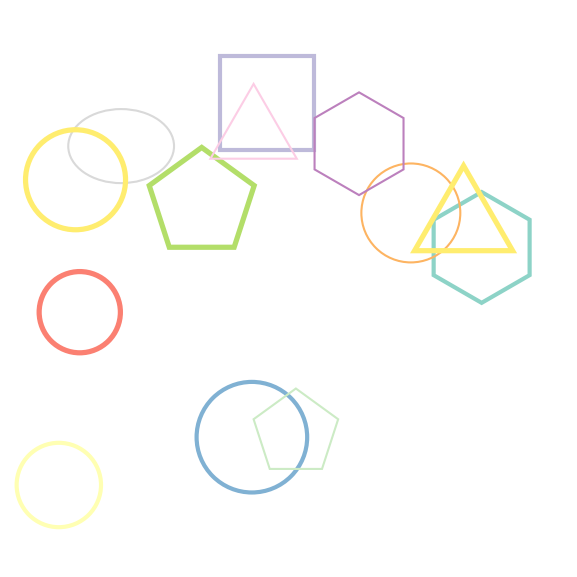[{"shape": "hexagon", "thickness": 2, "radius": 0.48, "center": [0.834, 0.571]}, {"shape": "circle", "thickness": 2, "radius": 0.37, "center": [0.102, 0.159]}, {"shape": "square", "thickness": 2, "radius": 0.41, "center": [0.463, 0.821]}, {"shape": "circle", "thickness": 2.5, "radius": 0.35, "center": [0.138, 0.459]}, {"shape": "circle", "thickness": 2, "radius": 0.48, "center": [0.436, 0.242]}, {"shape": "circle", "thickness": 1, "radius": 0.43, "center": [0.711, 0.63]}, {"shape": "pentagon", "thickness": 2.5, "radius": 0.48, "center": [0.349, 0.648]}, {"shape": "triangle", "thickness": 1, "radius": 0.43, "center": [0.439, 0.767]}, {"shape": "oval", "thickness": 1, "radius": 0.46, "center": [0.21, 0.746]}, {"shape": "hexagon", "thickness": 1, "radius": 0.44, "center": [0.622, 0.75]}, {"shape": "pentagon", "thickness": 1, "radius": 0.38, "center": [0.512, 0.249]}, {"shape": "circle", "thickness": 2.5, "radius": 0.43, "center": [0.131, 0.688]}, {"shape": "triangle", "thickness": 2.5, "radius": 0.49, "center": [0.803, 0.614]}]